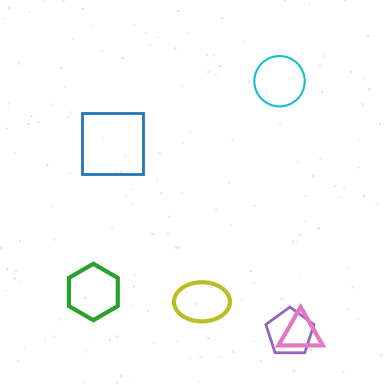[{"shape": "square", "thickness": 2, "radius": 0.4, "center": [0.292, 0.628]}, {"shape": "hexagon", "thickness": 3, "radius": 0.37, "center": [0.242, 0.242]}, {"shape": "pentagon", "thickness": 2, "radius": 0.33, "center": [0.753, 0.137]}, {"shape": "triangle", "thickness": 3, "radius": 0.33, "center": [0.781, 0.136]}, {"shape": "oval", "thickness": 3, "radius": 0.36, "center": [0.525, 0.216]}, {"shape": "circle", "thickness": 1.5, "radius": 0.33, "center": [0.726, 0.789]}]